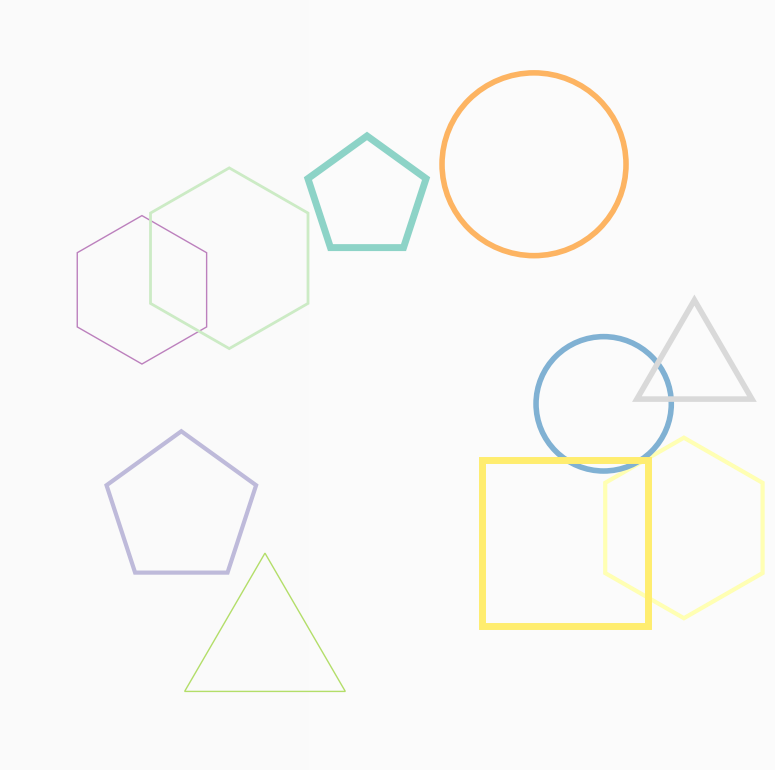[{"shape": "pentagon", "thickness": 2.5, "radius": 0.4, "center": [0.474, 0.743]}, {"shape": "hexagon", "thickness": 1.5, "radius": 0.59, "center": [0.882, 0.314]}, {"shape": "pentagon", "thickness": 1.5, "radius": 0.51, "center": [0.234, 0.338]}, {"shape": "circle", "thickness": 2, "radius": 0.44, "center": [0.779, 0.476]}, {"shape": "circle", "thickness": 2, "radius": 0.59, "center": [0.689, 0.787]}, {"shape": "triangle", "thickness": 0.5, "radius": 0.6, "center": [0.342, 0.162]}, {"shape": "triangle", "thickness": 2, "radius": 0.43, "center": [0.896, 0.525]}, {"shape": "hexagon", "thickness": 0.5, "radius": 0.48, "center": [0.183, 0.624]}, {"shape": "hexagon", "thickness": 1, "radius": 0.59, "center": [0.296, 0.665]}, {"shape": "square", "thickness": 2.5, "radius": 0.54, "center": [0.729, 0.294]}]